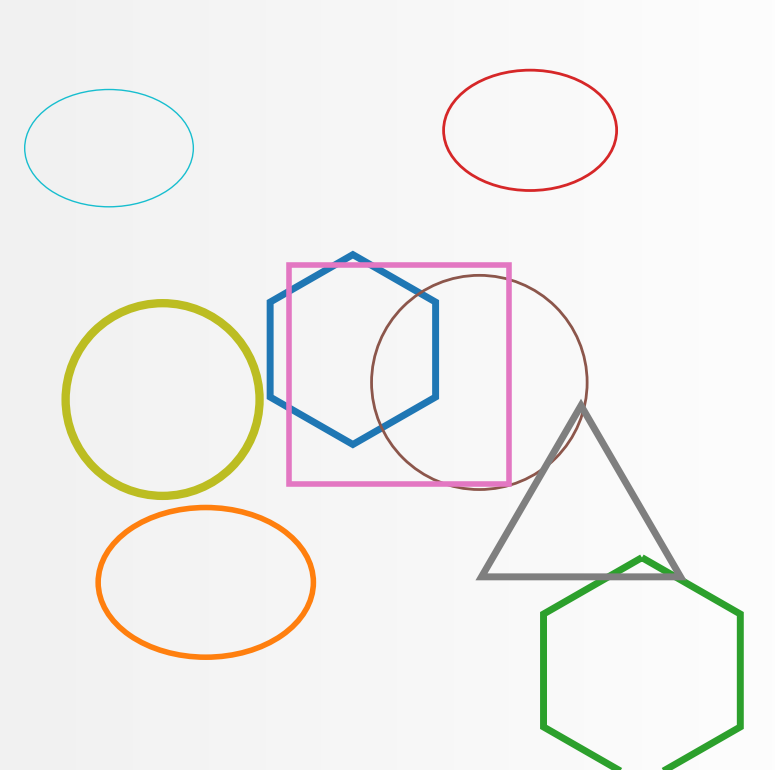[{"shape": "hexagon", "thickness": 2.5, "radius": 0.62, "center": [0.455, 0.546]}, {"shape": "oval", "thickness": 2, "radius": 0.69, "center": [0.266, 0.244]}, {"shape": "hexagon", "thickness": 2.5, "radius": 0.73, "center": [0.828, 0.129]}, {"shape": "oval", "thickness": 1, "radius": 0.56, "center": [0.684, 0.831]}, {"shape": "circle", "thickness": 1, "radius": 0.7, "center": [0.619, 0.503]}, {"shape": "square", "thickness": 2, "radius": 0.71, "center": [0.515, 0.514]}, {"shape": "triangle", "thickness": 2.5, "radius": 0.74, "center": [0.75, 0.325]}, {"shape": "circle", "thickness": 3, "radius": 0.63, "center": [0.21, 0.481]}, {"shape": "oval", "thickness": 0.5, "radius": 0.54, "center": [0.141, 0.808]}]